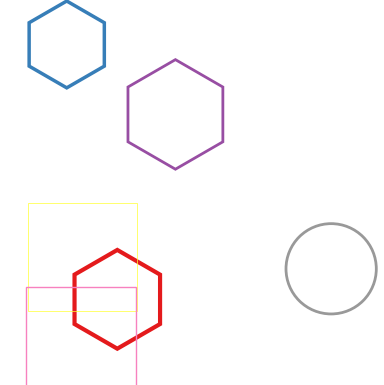[{"shape": "hexagon", "thickness": 3, "radius": 0.64, "center": [0.305, 0.223]}, {"shape": "hexagon", "thickness": 2.5, "radius": 0.56, "center": [0.173, 0.885]}, {"shape": "hexagon", "thickness": 2, "radius": 0.71, "center": [0.456, 0.703]}, {"shape": "square", "thickness": 0.5, "radius": 0.71, "center": [0.214, 0.333]}, {"shape": "square", "thickness": 1, "radius": 0.71, "center": [0.21, 0.112]}, {"shape": "circle", "thickness": 2, "radius": 0.59, "center": [0.86, 0.302]}]